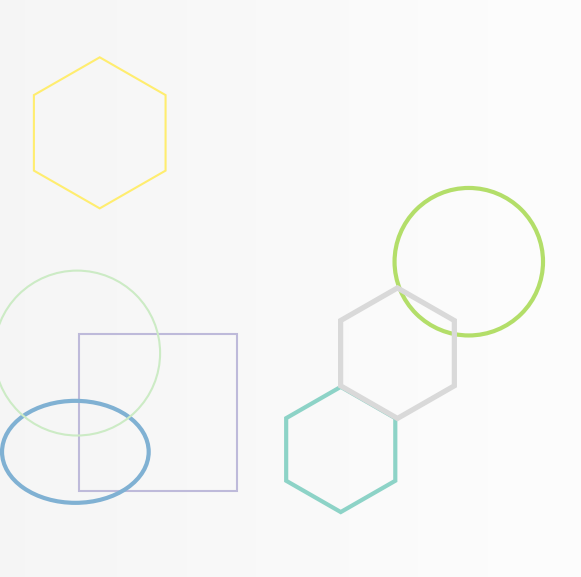[{"shape": "hexagon", "thickness": 2, "radius": 0.54, "center": [0.586, 0.221]}, {"shape": "square", "thickness": 1, "radius": 0.68, "center": [0.271, 0.285]}, {"shape": "oval", "thickness": 2, "radius": 0.63, "center": [0.13, 0.217]}, {"shape": "circle", "thickness": 2, "radius": 0.64, "center": [0.807, 0.546]}, {"shape": "hexagon", "thickness": 2.5, "radius": 0.56, "center": [0.684, 0.388]}, {"shape": "circle", "thickness": 1, "radius": 0.71, "center": [0.133, 0.388]}, {"shape": "hexagon", "thickness": 1, "radius": 0.65, "center": [0.172, 0.769]}]